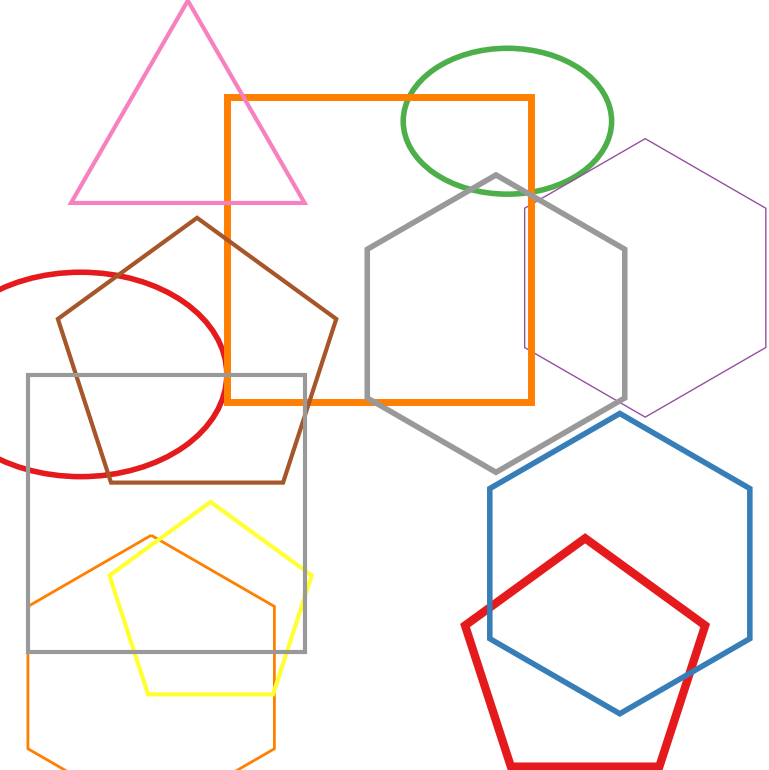[{"shape": "pentagon", "thickness": 3, "radius": 0.82, "center": [0.76, 0.137]}, {"shape": "oval", "thickness": 2, "radius": 0.95, "center": [0.105, 0.514]}, {"shape": "hexagon", "thickness": 2, "radius": 0.97, "center": [0.805, 0.268]}, {"shape": "oval", "thickness": 2, "radius": 0.68, "center": [0.659, 0.843]}, {"shape": "hexagon", "thickness": 0.5, "radius": 0.9, "center": [0.838, 0.639]}, {"shape": "hexagon", "thickness": 1, "radius": 0.92, "center": [0.196, 0.12]}, {"shape": "square", "thickness": 2.5, "radius": 0.99, "center": [0.492, 0.676]}, {"shape": "pentagon", "thickness": 1.5, "radius": 0.69, "center": [0.273, 0.21]}, {"shape": "pentagon", "thickness": 1.5, "radius": 0.95, "center": [0.256, 0.527]}, {"shape": "triangle", "thickness": 1.5, "radius": 0.88, "center": [0.244, 0.824]}, {"shape": "hexagon", "thickness": 2, "radius": 0.97, "center": [0.644, 0.58]}, {"shape": "square", "thickness": 1.5, "radius": 0.9, "center": [0.216, 0.333]}]